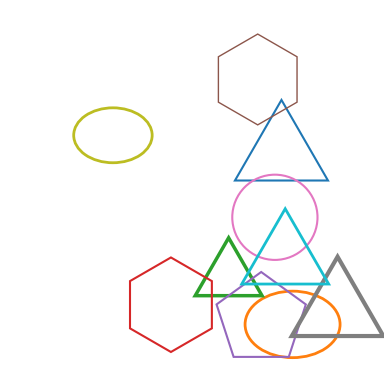[{"shape": "triangle", "thickness": 1.5, "radius": 0.7, "center": [0.731, 0.601]}, {"shape": "oval", "thickness": 2, "radius": 0.62, "center": [0.76, 0.157]}, {"shape": "triangle", "thickness": 2.5, "radius": 0.5, "center": [0.594, 0.282]}, {"shape": "hexagon", "thickness": 1.5, "radius": 0.61, "center": [0.444, 0.209]}, {"shape": "pentagon", "thickness": 1.5, "radius": 0.61, "center": [0.678, 0.172]}, {"shape": "hexagon", "thickness": 1, "radius": 0.59, "center": [0.669, 0.794]}, {"shape": "circle", "thickness": 1.5, "radius": 0.55, "center": [0.714, 0.436]}, {"shape": "triangle", "thickness": 3, "radius": 0.69, "center": [0.877, 0.196]}, {"shape": "oval", "thickness": 2, "radius": 0.51, "center": [0.293, 0.649]}, {"shape": "triangle", "thickness": 2, "radius": 0.65, "center": [0.741, 0.327]}]